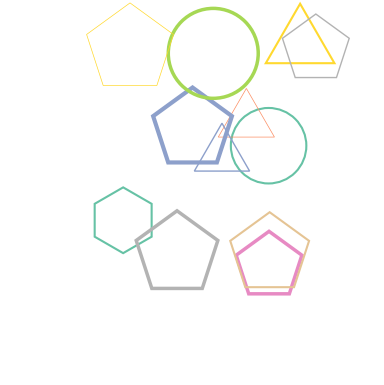[{"shape": "hexagon", "thickness": 1.5, "radius": 0.43, "center": [0.32, 0.428]}, {"shape": "circle", "thickness": 1.5, "radius": 0.49, "center": [0.698, 0.622]}, {"shape": "triangle", "thickness": 0.5, "radius": 0.42, "center": [0.64, 0.686]}, {"shape": "triangle", "thickness": 1, "radius": 0.41, "center": [0.577, 0.597]}, {"shape": "pentagon", "thickness": 3, "radius": 0.54, "center": [0.5, 0.665]}, {"shape": "pentagon", "thickness": 2.5, "radius": 0.45, "center": [0.699, 0.309]}, {"shape": "circle", "thickness": 2.5, "radius": 0.58, "center": [0.554, 0.861]}, {"shape": "triangle", "thickness": 1.5, "radius": 0.51, "center": [0.78, 0.887]}, {"shape": "pentagon", "thickness": 0.5, "radius": 0.59, "center": [0.338, 0.874]}, {"shape": "pentagon", "thickness": 1.5, "radius": 0.54, "center": [0.7, 0.341]}, {"shape": "pentagon", "thickness": 2.5, "radius": 0.56, "center": [0.46, 0.341]}, {"shape": "pentagon", "thickness": 1, "radius": 0.46, "center": [0.82, 0.872]}]